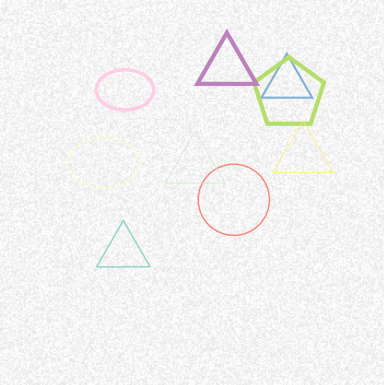[{"shape": "triangle", "thickness": 1, "radius": 0.4, "center": [0.32, 0.347]}, {"shape": "oval", "thickness": 0.5, "radius": 0.46, "center": [0.27, 0.577]}, {"shape": "circle", "thickness": 1, "radius": 0.46, "center": [0.607, 0.481]}, {"shape": "triangle", "thickness": 1.5, "radius": 0.38, "center": [0.745, 0.784]}, {"shape": "pentagon", "thickness": 3, "radius": 0.48, "center": [0.751, 0.756]}, {"shape": "oval", "thickness": 2.5, "radius": 0.37, "center": [0.325, 0.767]}, {"shape": "triangle", "thickness": 3, "radius": 0.44, "center": [0.589, 0.826]}, {"shape": "triangle", "thickness": 0.5, "radius": 0.45, "center": [0.507, 0.569]}, {"shape": "triangle", "thickness": 0.5, "radius": 0.45, "center": [0.787, 0.597]}]